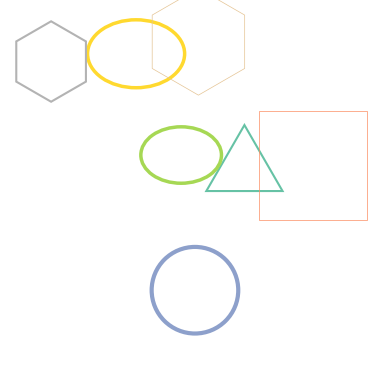[{"shape": "triangle", "thickness": 1.5, "radius": 0.57, "center": [0.635, 0.561]}, {"shape": "square", "thickness": 0.5, "radius": 0.71, "center": [0.813, 0.57]}, {"shape": "circle", "thickness": 3, "radius": 0.56, "center": [0.506, 0.246]}, {"shape": "oval", "thickness": 2.5, "radius": 0.52, "center": [0.471, 0.597]}, {"shape": "oval", "thickness": 2.5, "radius": 0.63, "center": [0.353, 0.86]}, {"shape": "hexagon", "thickness": 0.5, "radius": 0.69, "center": [0.515, 0.892]}, {"shape": "hexagon", "thickness": 1.5, "radius": 0.52, "center": [0.133, 0.84]}]